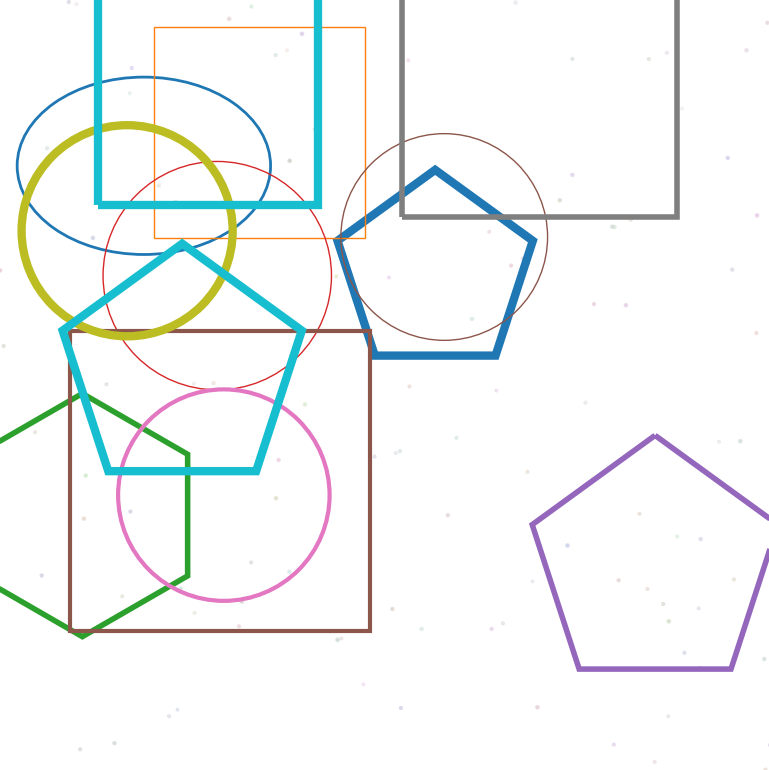[{"shape": "pentagon", "thickness": 3, "radius": 0.67, "center": [0.565, 0.646]}, {"shape": "oval", "thickness": 1, "radius": 0.82, "center": [0.187, 0.785]}, {"shape": "square", "thickness": 0.5, "radius": 0.69, "center": [0.337, 0.828]}, {"shape": "hexagon", "thickness": 2, "radius": 0.79, "center": [0.107, 0.331]}, {"shape": "circle", "thickness": 0.5, "radius": 0.74, "center": [0.282, 0.642]}, {"shape": "pentagon", "thickness": 2, "radius": 0.84, "center": [0.851, 0.267]}, {"shape": "square", "thickness": 1.5, "radius": 0.97, "center": [0.285, 0.375]}, {"shape": "circle", "thickness": 0.5, "radius": 0.67, "center": [0.577, 0.692]}, {"shape": "circle", "thickness": 1.5, "radius": 0.69, "center": [0.291, 0.357]}, {"shape": "square", "thickness": 2, "radius": 0.89, "center": [0.7, 0.897]}, {"shape": "circle", "thickness": 3, "radius": 0.69, "center": [0.165, 0.7]}, {"shape": "pentagon", "thickness": 3, "radius": 0.82, "center": [0.237, 0.52]}, {"shape": "square", "thickness": 3, "radius": 0.71, "center": [0.27, 0.876]}]